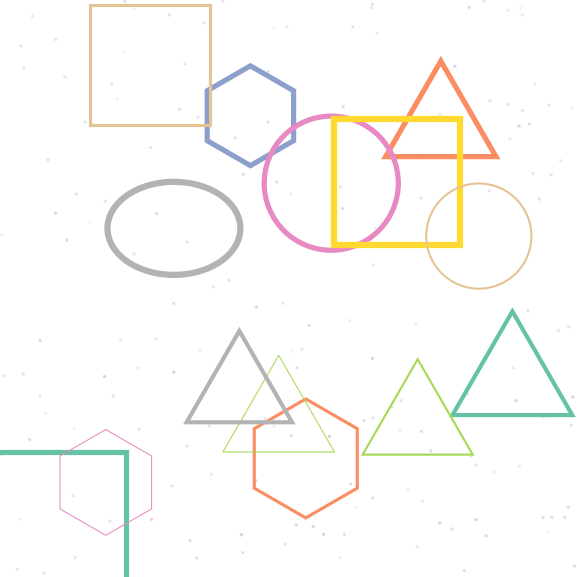[{"shape": "triangle", "thickness": 2, "radius": 0.6, "center": [0.887, 0.34]}, {"shape": "square", "thickness": 2.5, "radius": 0.57, "center": [0.103, 0.102]}, {"shape": "hexagon", "thickness": 1.5, "radius": 0.51, "center": [0.529, 0.205]}, {"shape": "triangle", "thickness": 2.5, "radius": 0.55, "center": [0.763, 0.783]}, {"shape": "hexagon", "thickness": 2.5, "radius": 0.43, "center": [0.434, 0.799]}, {"shape": "hexagon", "thickness": 0.5, "radius": 0.46, "center": [0.183, 0.164]}, {"shape": "circle", "thickness": 2.5, "radius": 0.58, "center": [0.574, 0.682]}, {"shape": "triangle", "thickness": 0.5, "radius": 0.56, "center": [0.483, 0.272]}, {"shape": "triangle", "thickness": 1, "radius": 0.55, "center": [0.723, 0.267]}, {"shape": "square", "thickness": 3, "radius": 0.54, "center": [0.688, 0.684]}, {"shape": "circle", "thickness": 1, "radius": 0.46, "center": [0.829, 0.59]}, {"shape": "square", "thickness": 1.5, "radius": 0.52, "center": [0.259, 0.887]}, {"shape": "oval", "thickness": 3, "radius": 0.58, "center": [0.301, 0.604]}, {"shape": "triangle", "thickness": 2, "radius": 0.53, "center": [0.414, 0.321]}]